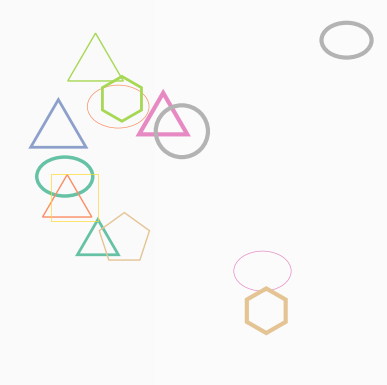[{"shape": "triangle", "thickness": 2, "radius": 0.31, "center": [0.253, 0.369]}, {"shape": "oval", "thickness": 2.5, "radius": 0.36, "center": [0.167, 0.541]}, {"shape": "triangle", "thickness": 1, "radius": 0.37, "center": [0.173, 0.473]}, {"shape": "oval", "thickness": 0.5, "radius": 0.4, "center": [0.305, 0.723]}, {"shape": "triangle", "thickness": 2, "radius": 0.41, "center": [0.151, 0.659]}, {"shape": "triangle", "thickness": 3, "radius": 0.36, "center": [0.421, 0.687]}, {"shape": "oval", "thickness": 0.5, "radius": 0.37, "center": [0.677, 0.296]}, {"shape": "hexagon", "thickness": 2, "radius": 0.29, "center": [0.315, 0.743]}, {"shape": "triangle", "thickness": 1, "radius": 0.41, "center": [0.246, 0.831]}, {"shape": "square", "thickness": 0.5, "radius": 0.3, "center": [0.193, 0.488]}, {"shape": "pentagon", "thickness": 1, "radius": 0.34, "center": [0.321, 0.38]}, {"shape": "hexagon", "thickness": 3, "radius": 0.29, "center": [0.687, 0.193]}, {"shape": "circle", "thickness": 3, "radius": 0.34, "center": [0.469, 0.659]}, {"shape": "oval", "thickness": 3, "radius": 0.32, "center": [0.894, 0.896]}]